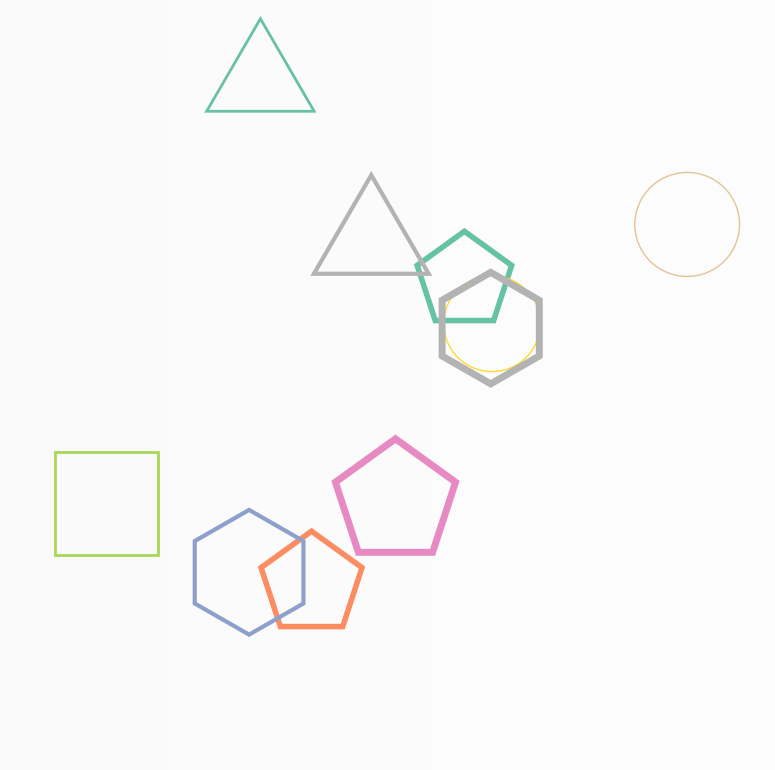[{"shape": "triangle", "thickness": 1, "radius": 0.4, "center": [0.336, 0.896]}, {"shape": "pentagon", "thickness": 2, "radius": 0.32, "center": [0.599, 0.636]}, {"shape": "pentagon", "thickness": 2, "radius": 0.34, "center": [0.402, 0.242]}, {"shape": "hexagon", "thickness": 1.5, "radius": 0.4, "center": [0.321, 0.257]}, {"shape": "pentagon", "thickness": 2.5, "radius": 0.41, "center": [0.51, 0.349]}, {"shape": "square", "thickness": 1, "radius": 0.33, "center": [0.137, 0.346]}, {"shape": "circle", "thickness": 0.5, "radius": 0.31, "center": [0.635, 0.58]}, {"shape": "circle", "thickness": 0.5, "radius": 0.34, "center": [0.887, 0.709]}, {"shape": "triangle", "thickness": 1.5, "radius": 0.43, "center": [0.479, 0.687]}, {"shape": "hexagon", "thickness": 2.5, "radius": 0.36, "center": [0.633, 0.574]}]